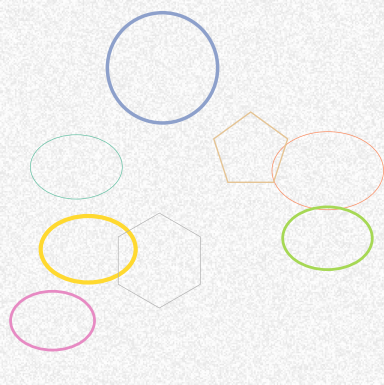[{"shape": "oval", "thickness": 0.5, "radius": 0.6, "center": [0.198, 0.566]}, {"shape": "oval", "thickness": 0.5, "radius": 0.72, "center": [0.851, 0.557]}, {"shape": "circle", "thickness": 2.5, "radius": 0.72, "center": [0.422, 0.824]}, {"shape": "oval", "thickness": 2, "radius": 0.55, "center": [0.136, 0.167]}, {"shape": "oval", "thickness": 2, "radius": 0.58, "center": [0.851, 0.381]}, {"shape": "oval", "thickness": 3, "radius": 0.62, "center": [0.229, 0.353]}, {"shape": "pentagon", "thickness": 1, "radius": 0.5, "center": [0.651, 0.608]}, {"shape": "hexagon", "thickness": 0.5, "radius": 0.62, "center": [0.414, 0.323]}]